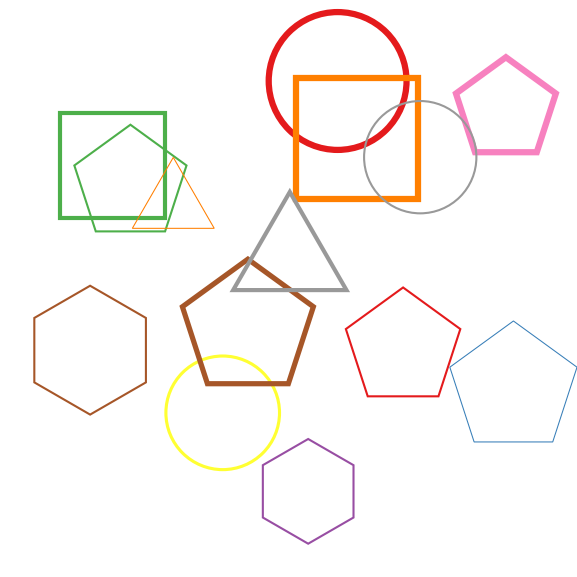[{"shape": "circle", "thickness": 3, "radius": 0.6, "center": [0.585, 0.859]}, {"shape": "pentagon", "thickness": 1, "radius": 0.52, "center": [0.698, 0.397]}, {"shape": "pentagon", "thickness": 0.5, "radius": 0.58, "center": [0.889, 0.328]}, {"shape": "pentagon", "thickness": 1, "radius": 0.51, "center": [0.226, 0.681]}, {"shape": "square", "thickness": 2, "radius": 0.46, "center": [0.195, 0.713]}, {"shape": "hexagon", "thickness": 1, "radius": 0.45, "center": [0.534, 0.148]}, {"shape": "square", "thickness": 3, "radius": 0.53, "center": [0.618, 0.759]}, {"shape": "triangle", "thickness": 0.5, "radius": 0.41, "center": [0.3, 0.645]}, {"shape": "circle", "thickness": 1.5, "radius": 0.49, "center": [0.386, 0.284]}, {"shape": "hexagon", "thickness": 1, "radius": 0.56, "center": [0.156, 0.393]}, {"shape": "pentagon", "thickness": 2.5, "radius": 0.6, "center": [0.429, 0.431]}, {"shape": "pentagon", "thickness": 3, "radius": 0.45, "center": [0.876, 0.809]}, {"shape": "triangle", "thickness": 2, "radius": 0.57, "center": [0.502, 0.553]}, {"shape": "circle", "thickness": 1, "radius": 0.49, "center": [0.728, 0.727]}]